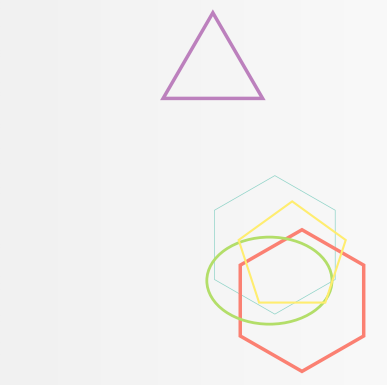[{"shape": "hexagon", "thickness": 0.5, "radius": 0.9, "center": [0.709, 0.364]}, {"shape": "hexagon", "thickness": 2.5, "radius": 0.92, "center": [0.779, 0.219]}, {"shape": "oval", "thickness": 2, "radius": 0.81, "center": [0.695, 0.271]}, {"shape": "triangle", "thickness": 2.5, "radius": 0.74, "center": [0.549, 0.819]}, {"shape": "pentagon", "thickness": 1.5, "radius": 0.73, "center": [0.754, 0.332]}]